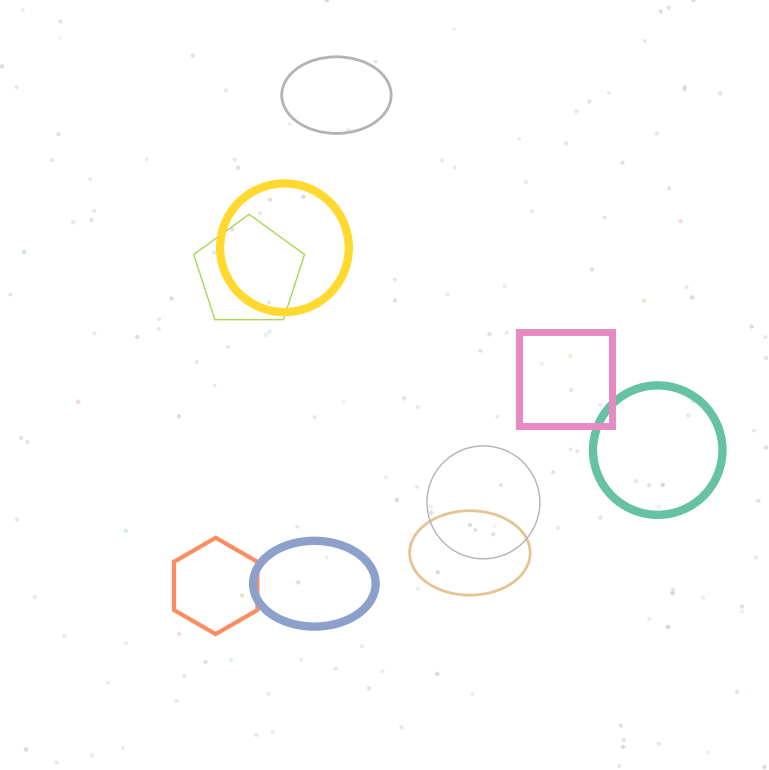[{"shape": "circle", "thickness": 3, "radius": 0.42, "center": [0.854, 0.415]}, {"shape": "hexagon", "thickness": 1.5, "radius": 0.31, "center": [0.28, 0.239]}, {"shape": "oval", "thickness": 3, "radius": 0.4, "center": [0.408, 0.242]}, {"shape": "square", "thickness": 2.5, "radius": 0.3, "center": [0.734, 0.508]}, {"shape": "pentagon", "thickness": 0.5, "radius": 0.38, "center": [0.324, 0.646]}, {"shape": "circle", "thickness": 3, "radius": 0.42, "center": [0.369, 0.678]}, {"shape": "oval", "thickness": 1, "radius": 0.39, "center": [0.61, 0.282]}, {"shape": "oval", "thickness": 1, "radius": 0.36, "center": [0.437, 0.876]}, {"shape": "circle", "thickness": 0.5, "radius": 0.37, "center": [0.628, 0.348]}]